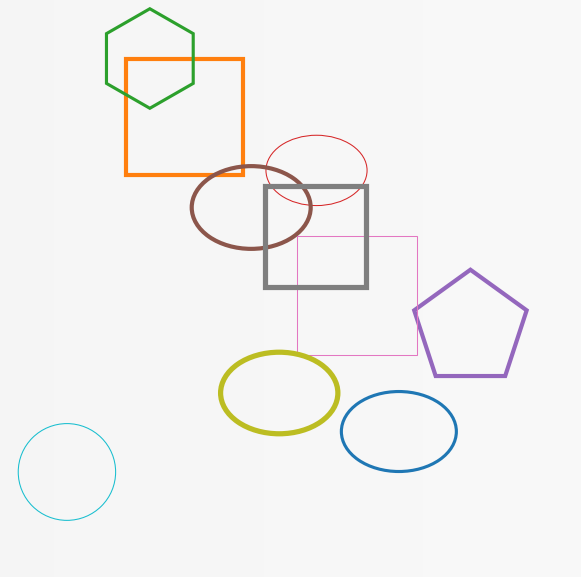[{"shape": "oval", "thickness": 1.5, "radius": 0.49, "center": [0.686, 0.252]}, {"shape": "square", "thickness": 2, "radius": 0.5, "center": [0.318, 0.797]}, {"shape": "hexagon", "thickness": 1.5, "radius": 0.43, "center": [0.258, 0.898]}, {"shape": "oval", "thickness": 0.5, "radius": 0.43, "center": [0.545, 0.704]}, {"shape": "pentagon", "thickness": 2, "radius": 0.51, "center": [0.809, 0.43]}, {"shape": "oval", "thickness": 2, "radius": 0.51, "center": [0.432, 0.64]}, {"shape": "square", "thickness": 0.5, "radius": 0.51, "center": [0.614, 0.488]}, {"shape": "square", "thickness": 2.5, "radius": 0.44, "center": [0.543, 0.59]}, {"shape": "oval", "thickness": 2.5, "radius": 0.5, "center": [0.48, 0.319]}, {"shape": "circle", "thickness": 0.5, "radius": 0.42, "center": [0.115, 0.182]}]